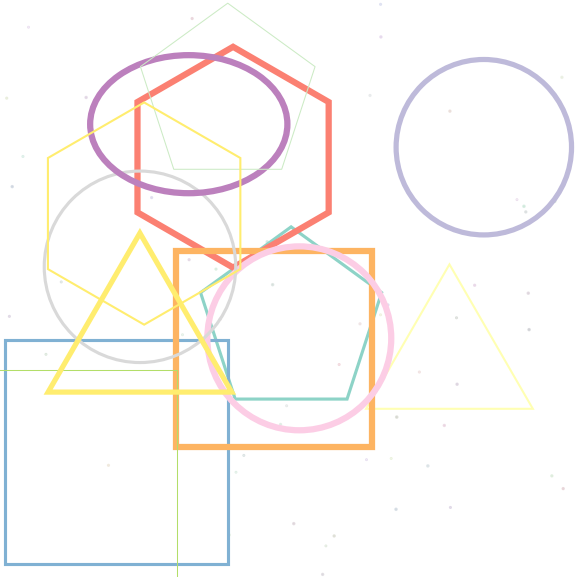[{"shape": "pentagon", "thickness": 1.5, "radius": 0.82, "center": [0.504, 0.441]}, {"shape": "triangle", "thickness": 1, "radius": 0.83, "center": [0.778, 0.375]}, {"shape": "circle", "thickness": 2.5, "radius": 0.76, "center": [0.838, 0.744]}, {"shape": "hexagon", "thickness": 3, "radius": 0.96, "center": [0.404, 0.727]}, {"shape": "square", "thickness": 1.5, "radius": 0.97, "center": [0.202, 0.217]}, {"shape": "square", "thickness": 3, "radius": 0.85, "center": [0.475, 0.394]}, {"shape": "square", "thickness": 0.5, "radius": 0.91, "center": [0.125, 0.177]}, {"shape": "circle", "thickness": 3, "radius": 0.8, "center": [0.518, 0.413]}, {"shape": "circle", "thickness": 1.5, "radius": 0.83, "center": [0.242, 0.537]}, {"shape": "oval", "thickness": 3, "radius": 0.85, "center": [0.327, 0.784]}, {"shape": "pentagon", "thickness": 0.5, "radius": 0.79, "center": [0.394, 0.835]}, {"shape": "hexagon", "thickness": 1, "radius": 0.96, "center": [0.25, 0.629]}, {"shape": "triangle", "thickness": 2.5, "radius": 0.92, "center": [0.242, 0.412]}]